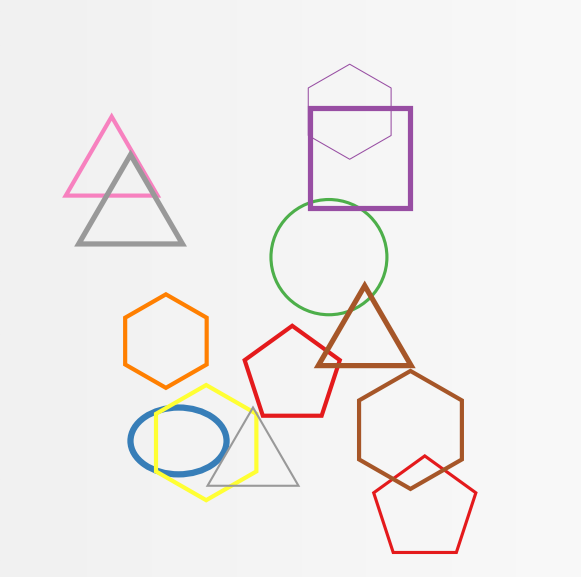[{"shape": "pentagon", "thickness": 1.5, "radius": 0.46, "center": [0.731, 0.117]}, {"shape": "pentagon", "thickness": 2, "radius": 0.43, "center": [0.503, 0.349]}, {"shape": "oval", "thickness": 3, "radius": 0.41, "center": [0.307, 0.236]}, {"shape": "circle", "thickness": 1.5, "radius": 0.5, "center": [0.566, 0.554]}, {"shape": "hexagon", "thickness": 0.5, "radius": 0.41, "center": [0.602, 0.806]}, {"shape": "square", "thickness": 2.5, "radius": 0.43, "center": [0.62, 0.726]}, {"shape": "hexagon", "thickness": 2, "radius": 0.4, "center": [0.285, 0.409]}, {"shape": "hexagon", "thickness": 2, "radius": 0.5, "center": [0.355, 0.233]}, {"shape": "hexagon", "thickness": 2, "radius": 0.51, "center": [0.706, 0.255]}, {"shape": "triangle", "thickness": 2.5, "radius": 0.46, "center": [0.627, 0.412]}, {"shape": "triangle", "thickness": 2, "radius": 0.46, "center": [0.192, 0.706]}, {"shape": "triangle", "thickness": 1, "radius": 0.45, "center": [0.435, 0.203]}, {"shape": "triangle", "thickness": 2.5, "radius": 0.52, "center": [0.225, 0.628]}]